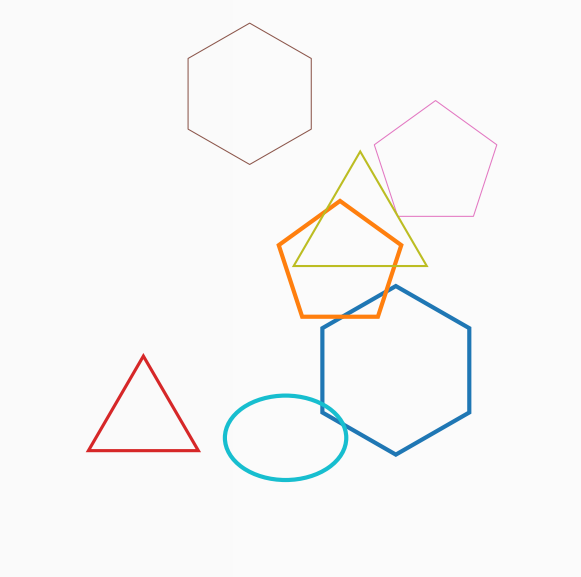[{"shape": "hexagon", "thickness": 2, "radius": 0.73, "center": [0.681, 0.358]}, {"shape": "pentagon", "thickness": 2, "radius": 0.55, "center": [0.585, 0.54]}, {"shape": "triangle", "thickness": 1.5, "radius": 0.55, "center": [0.247, 0.273]}, {"shape": "hexagon", "thickness": 0.5, "radius": 0.61, "center": [0.43, 0.837]}, {"shape": "pentagon", "thickness": 0.5, "radius": 0.55, "center": [0.749, 0.714]}, {"shape": "triangle", "thickness": 1, "radius": 0.66, "center": [0.62, 0.605]}, {"shape": "oval", "thickness": 2, "radius": 0.52, "center": [0.491, 0.241]}]